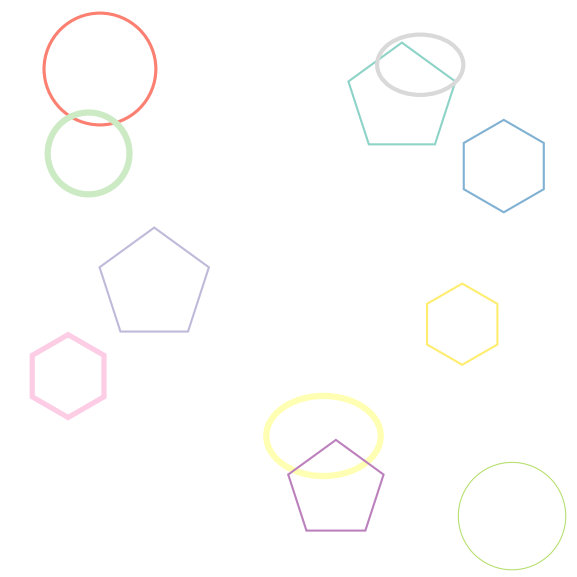[{"shape": "pentagon", "thickness": 1, "radius": 0.49, "center": [0.696, 0.828]}, {"shape": "oval", "thickness": 3, "radius": 0.5, "center": [0.56, 0.244]}, {"shape": "pentagon", "thickness": 1, "radius": 0.5, "center": [0.267, 0.506]}, {"shape": "circle", "thickness": 1.5, "radius": 0.48, "center": [0.173, 0.88]}, {"shape": "hexagon", "thickness": 1, "radius": 0.4, "center": [0.872, 0.712]}, {"shape": "circle", "thickness": 0.5, "radius": 0.47, "center": [0.887, 0.105]}, {"shape": "hexagon", "thickness": 2.5, "radius": 0.36, "center": [0.118, 0.348]}, {"shape": "oval", "thickness": 2, "radius": 0.37, "center": [0.728, 0.887]}, {"shape": "pentagon", "thickness": 1, "radius": 0.43, "center": [0.582, 0.151]}, {"shape": "circle", "thickness": 3, "radius": 0.35, "center": [0.153, 0.733]}, {"shape": "hexagon", "thickness": 1, "radius": 0.35, "center": [0.8, 0.438]}]